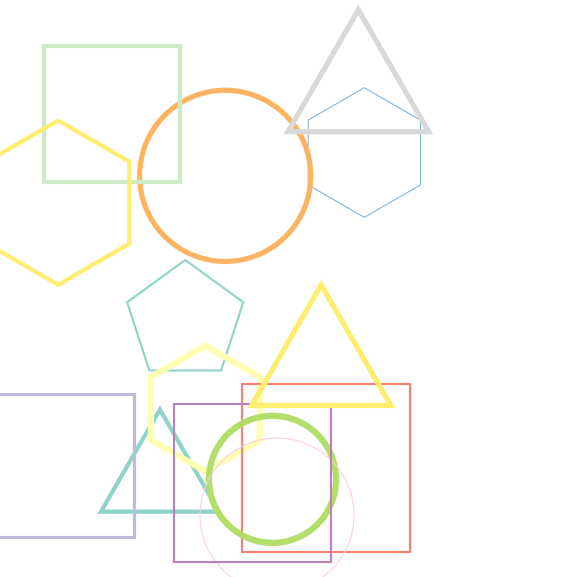[{"shape": "triangle", "thickness": 2, "radius": 0.59, "center": [0.277, 0.172]}, {"shape": "pentagon", "thickness": 1, "radius": 0.53, "center": [0.321, 0.443]}, {"shape": "hexagon", "thickness": 3, "radius": 0.54, "center": [0.355, 0.292]}, {"shape": "square", "thickness": 1.5, "radius": 0.62, "center": [0.108, 0.193]}, {"shape": "square", "thickness": 1, "radius": 0.73, "center": [0.564, 0.189]}, {"shape": "hexagon", "thickness": 0.5, "radius": 0.56, "center": [0.631, 0.735]}, {"shape": "circle", "thickness": 2.5, "radius": 0.74, "center": [0.39, 0.695]}, {"shape": "circle", "thickness": 3, "radius": 0.55, "center": [0.472, 0.169]}, {"shape": "circle", "thickness": 0.5, "radius": 0.67, "center": [0.48, 0.107]}, {"shape": "triangle", "thickness": 2.5, "radius": 0.7, "center": [0.621, 0.841]}, {"shape": "square", "thickness": 1, "radius": 0.68, "center": [0.438, 0.163]}, {"shape": "square", "thickness": 2, "radius": 0.59, "center": [0.194, 0.802]}, {"shape": "hexagon", "thickness": 2, "radius": 0.71, "center": [0.101, 0.648]}, {"shape": "triangle", "thickness": 2.5, "radius": 0.7, "center": [0.556, 0.367]}]